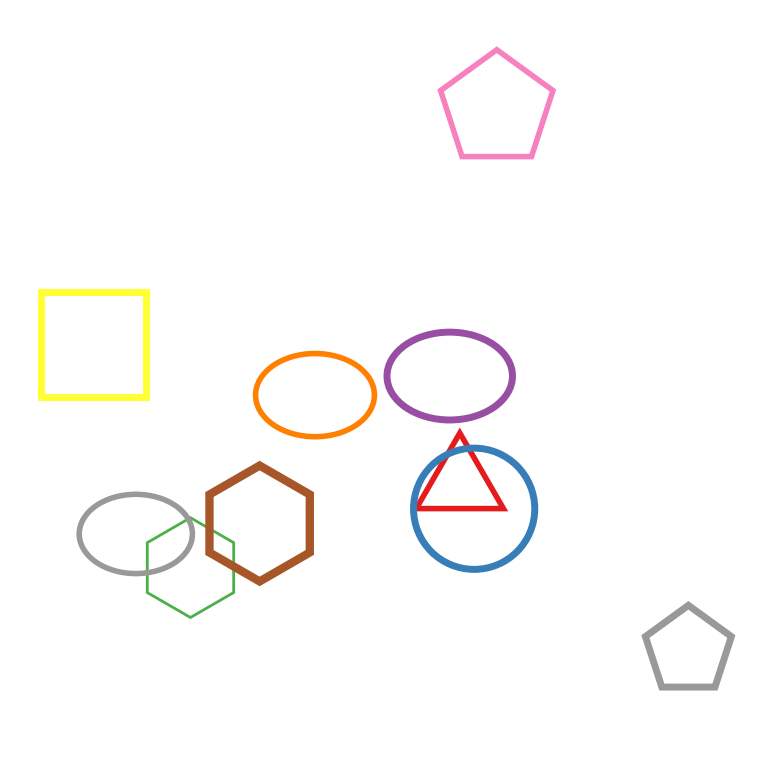[{"shape": "triangle", "thickness": 2, "radius": 0.33, "center": [0.597, 0.372]}, {"shape": "circle", "thickness": 2.5, "radius": 0.39, "center": [0.616, 0.339]}, {"shape": "hexagon", "thickness": 1, "radius": 0.32, "center": [0.247, 0.263]}, {"shape": "oval", "thickness": 2.5, "radius": 0.41, "center": [0.584, 0.512]}, {"shape": "oval", "thickness": 2, "radius": 0.39, "center": [0.409, 0.487]}, {"shape": "square", "thickness": 2.5, "radius": 0.34, "center": [0.121, 0.553]}, {"shape": "hexagon", "thickness": 3, "radius": 0.38, "center": [0.337, 0.32]}, {"shape": "pentagon", "thickness": 2, "radius": 0.38, "center": [0.645, 0.859]}, {"shape": "pentagon", "thickness": 2.5, "radius": 0.29, "center": [0.894, 0.155]}, {"shape": "oval", "thickness": 2, "radius": 0.37, "center": [0.176, 0.307]}]